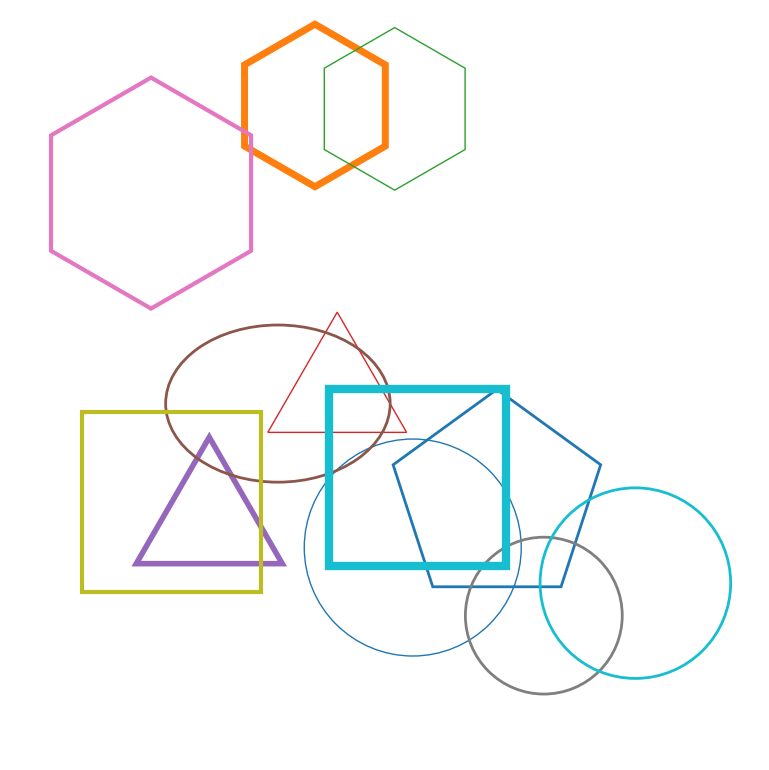[{"shape": "pentagon", "thickness": 1, "radius": 0.71, "center": [0.645, 0.353]}, {"shape": "circle", "thickness": 0.5, "radius": 0.7, "center": [0.536, 0.289]}, {"shape": "hexagon", "thickness": 2.5, "radius": 0.53, "center": [0.409, 0.863]}, {"shape": "hexagon", "thickness": 0.5, "radius": 0.53, "center": [0.513, 0.859]}, {"shape": "triangle", "thickness": 0.5, "radius": 0.52, "center": [0.438, 0.491]}, {"shape": "triangle", "thickness": 2, "radius": 0.55, "center": [0.272, 0.323]}, {"shape": "oval", "thickness": 1, "radius": 0.73, "center": [0.361, 0.476]}, {"shape": "hexagon", "thickness": 1.5, "radius": 0.75, "center": [0.196, 0.749]}, {"shape": "circle", "thickness": 1, "radius": 0.51, "center": [0.706, 0.2]}, {"shape": "square", "thickness": 1.5, "radius": 0.58, "center": [0.223, 0.348]}, {"shape": "square", "thickness": 3, "radius": 0.57, "center": [0.542, 0.379]}, {"shape": "circle", "thickness": 1, "radius": 0.62, "center": [0.825, 0.243]}]